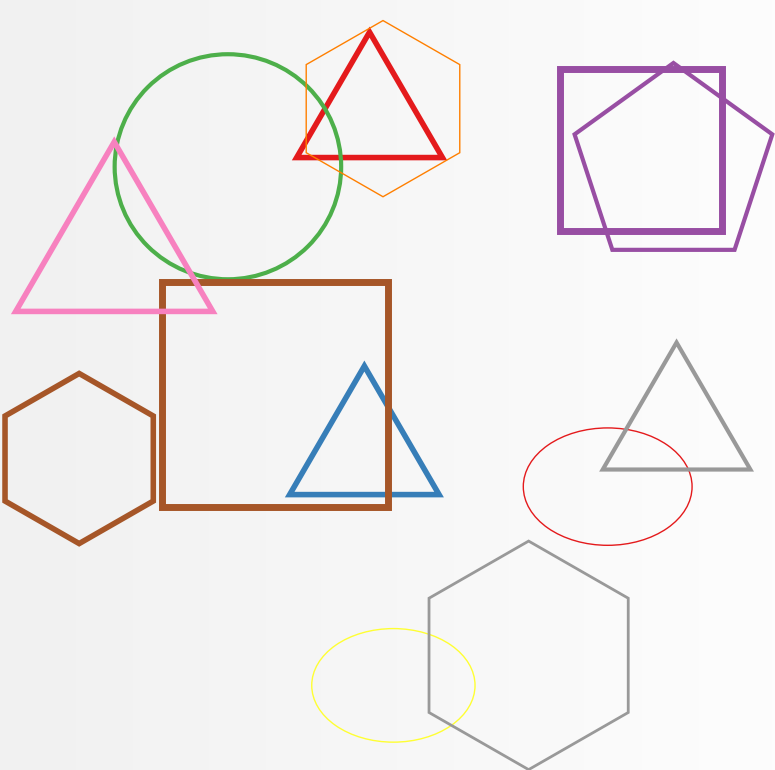[{"shape": "oval", "thickness": 0.5, "radius": 0.54, "center": [0.784, 0.368]}, {"shape": "triangle", "thickness": 2, "radius": 0.54, "center": [0.477, 0.85]}, {"shape": "triangle", "thickness": 2, "radius": 0.56, "center": [0.47, 0.413]}, {"shape": "circle", "thickness": 1.5, "radius": 0.73, "center": [0.294, 0.783]}, {"shape": "pentagon", "thickness": 1.5, "radius": 0.67, "center": [0.869, 0.784]}, {"shape": "square", "thickness": 2.5, "radius": 0.52, "center": [0.827, 0.805]}, {"shape": "hexagon", "thickness": 0.5, "radius": 0.57, "center": [0.494, 0.859]}, {"shape": "oval", "thickness": 0.5, "radius": 0.53, "center": [0.508, 0.11]}, {"shape": "hexagon", "thickness": 2, "radius": 0.55, "center": [0.102, 0.405]}, {"shape": "square", "thickness": 2.5, "radius": 0.73, "center": [0.355, 0.488]}, {"shape": "triangle", "thickness": 2, "radius": 0.73, "center": [0.147, 0.669]}, {"shape": "hexagon", "thickness": 1, "radius": 0.74, "center": [0.682, 0.149]}, {"shape": "triangle", "thickness": 1.5, "radius": 0.55, "center": [0.873, 0.445]}]